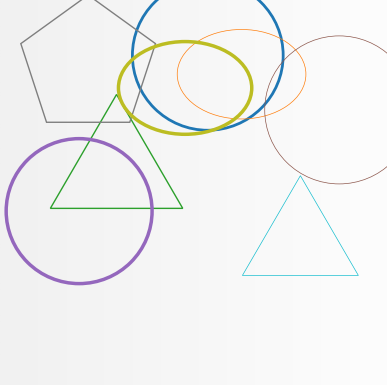[{"shape": "circle", "thickness": 2, "radius": 0.97, "center": [0.536, 0.856]}, {"shape": "oval", "thickness": 0.5, "radius": 0.83, "center": [0.623, 0.807]}, {"shape": "triangle", "thickness": 1, "radius": 0.99, "center": [0.301, 0.557]}, {"shape": "circle", "thickness": 2.5, "radius": 0.94, "center": [0.204, 0.452]}, {"shape": "circle", "thickness": 0.5, "radius": 0.96, "center": [0.875, 0.715]}, {"shape": "pentagon", "thickness": 1, "radius": 0.91, "center": [0.227, 0.83]}, {"shape": "oval", "thickness": 2.5, "radius": 0.86, "center": [0.478, 0.772]}, {"shape": "triangle", "thickness": 0.5, "radius": 0.86, "center": [0.775, 0.371]}]